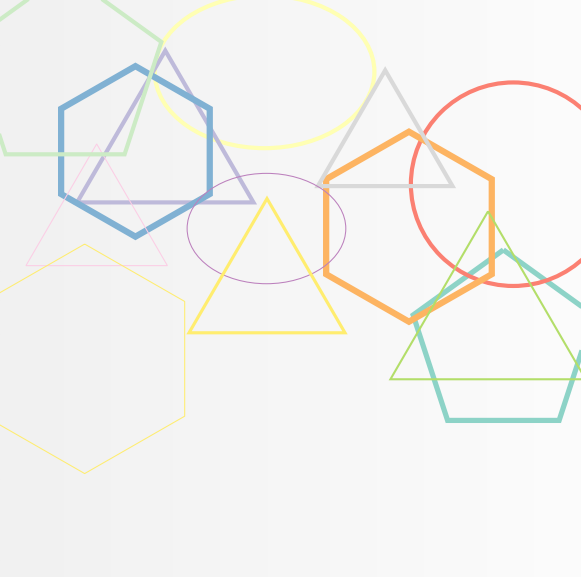[{"shape": "pentagon", "thickness": 2.5, "radius": 0.82, "center": [0.866, 0.403]}, {"shape": "oval", "thickness": 2, "radius": 0.95, "center": [0.455, 0.875]}, {"shape": "triangle", "thickness": 2, "radius": 0.88, "center": [0.284, 0.736]}, {"shape": "circle", "thickness": 2, "radius": 0.88, "center": [0.883, 0.68]}, {"shape": "hexagon", "thickness": 3, "radius": 0.74, "center": [0.233, 0.737]}, {"shape": "hexagon", "thickness": 3, "radius": 0.82, "center": [0.704, 0.607]}, {"shape": "triangle", "thickness": 1, "radius": 0.97, "center": [0.84, 0.439]}, {"shape": "triangle", "thickness": 0.5, "radius": 0.7, "center": [0.166, 0.609]}, {"shape": "triangle", "thickness": 2, "radius": 0.67, "center": [0.663, 0.744]}, {"shape": "oval", "thickness": 0.5, "radius": 0.68, "center": [0.458, 0.603]}, {"shape": "pentagon", "thickness": 2, "radius": 0.87, "center": [0.112, 0.873]}, {"shape": "hexagon", "thickness": 0.5, "radius": 0.99, "center": [0.146, 0.378]}, {"shape": "triangle", "thickness": 1.5, "radius": 0.77, "center": [0.459, 0.5]}]